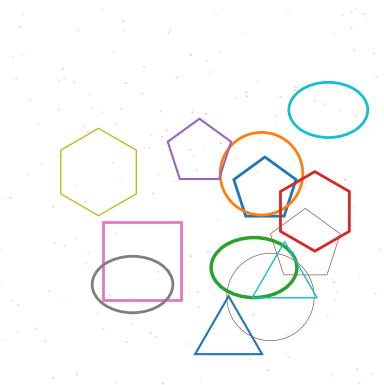[{"shape": "triangle", "thickness": 1.5, "radius": 0.5, "center": [0.594, 0.13]}, {"shape": "pentagon", "thickness": 2, "radius": 0.42, "center": [0.688, 0.507]}, {"shape": "circle", "thickness": 2, "radius": 0.54, "center": [0.679, 0.549]}, {"shape": "oval", "thickness": 2.5, "radius": 0.56, "center": [0.66, 0.305]}, {"shape": "hexagon", "thickness": 2, "radius": 0.52, "center": [0.818, 0.451]}, {"shape": "pentagon", "thickness": 1.5, "radius": 0.43, "center": [0.518, 0.605]}, {"shape": "pentagon", "thickness": 0.5, "radius": 0.48, "center": [0.793, 0.363]}, {"shape": "circle", "thickness": 0.5, "radius": 0.57, "center": [0.703, 0.229]}, {"shape": "square", "thickness": 2, "radius": 0.5, "center": [0.369, 0.322]}, {"shape": "oval", "thickness": 2, "radius": 0.52, "center": [0.344, 0.261]}, {"shape": "hexagon", "thickness": 1, "radius": 0.57, "center": [0.256, 0.553]}, {"shape": "triangle", "thickness": 1, "radius": 0.49, "center": [0.739, 0.275]}, {"shape": "oval", "thickness": 2, "radius": 0.51, "center": [0.853, 0.714]}]